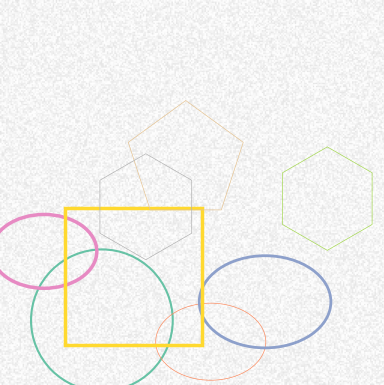[{"shape": "circle", "thickness": 1.5, "radius": 0.92, "center": [0.265, 0.168]}, {"shape": "oval", "thickness": 0.5, "radius": 0.71, "center": [0.547, 0.112]}, {"shape": "oval", "thickness": 2, "radius": 0.85, "center": [0.688, 0.216]}, {"shape": "oval", "thickness": 2.5, "radius": 0.68, "center": [0.115, 0.347]}, {"shape": "hexagon", "thickness": 0.5, "radius": 0.67, "center": [0.85, 0.484]}, {"shape": "square", "thickness": 2.5, "radius": 0.89, "center": [0.347, 0.282]}, {"shape": "pentagon", "thickness": 0.5, "radius": 0.79, "center": [0.482, 0.582]}, {"shape": "hexagon", "thickness": 0.5, "radius": 0.69, "center": [0.379, 0.463]}]